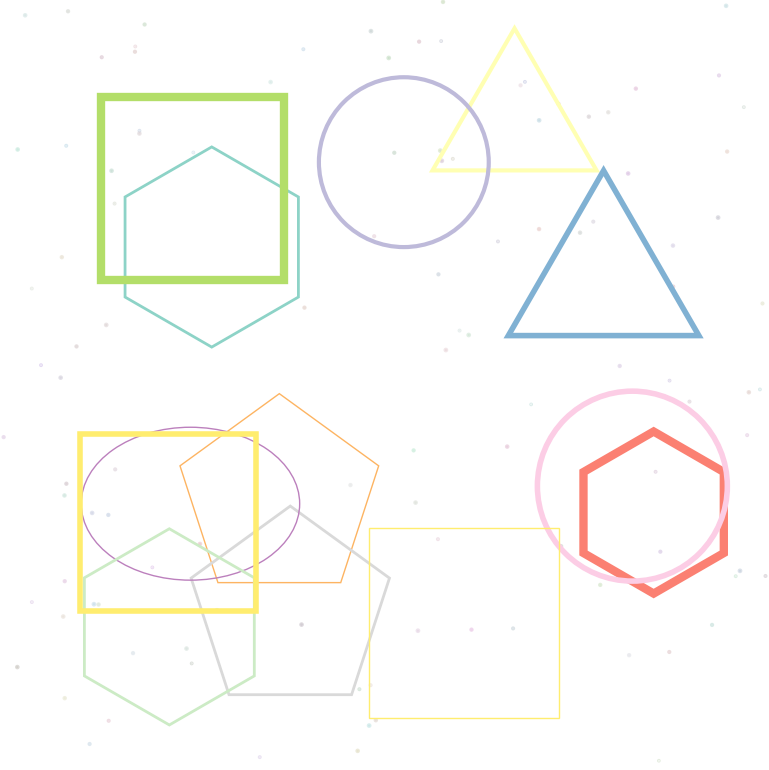[{"shape": "hexagon", "thickness": 1, "radius": 0.65, "center": [0.275, 0.679]}, {"shape": "triangle", "thickness": 1.5, "radius": 0.61, "center": [0.668, 0.84]}, {"shape": "circle", "thickness": 1.5, "radius": 0.55, "center": [0.524, 0.789]}, {"shape": "hexagon", "thickness": 3, "radius": 0.53, "center": [0.849, 0.334]}, {"shape": "triangle", "thickness": 2, "radius": 0.71, "center": [0.784, 0.636]}, {"shape": "pentagon", "thickness": 0.5, "radius": 0.68, "center": [0.363, 0.353]}, {"shape": "square", "thickness": 3, "radius": 0.59, "center": [0.25, 0.756]}, {"shape": "circle", "thickness": 2, "radius": 0.62, "center": [0.821, 0.369]}, {"shape": "pentagon", "thickness": 1, "radius": 0.68, "center": [0.377, 0.207]}, {"shape": "oval", "thickness": 0.5, "radius": 0.71, "center": [0.247, 0.346]}, {"shape": "hexagon", "thickness": 1, "radius": 0.64, "center": [0.22, 0.186]}, {"shape": "square", "thickness": 2, "radius": 0.57, "center": [0.218, 0.321]}, {"shape": "square", "thickness": 0.5, "radius": 0.62, "center": [0.603, 0.19]}]